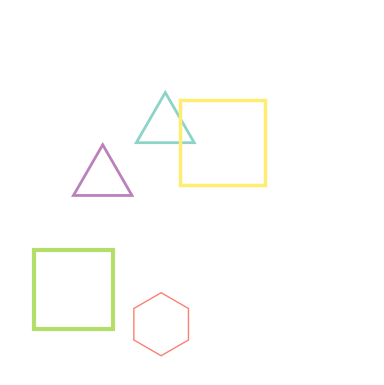[{"shape": "triangle", "thickness": 2, "radius": 0.43, "center": [0.429, 0.673]}, {"shape": "hexagon", "thickness": 1, "radius": 0.41, "center": [0.419, 0.158]}, {"shape": "square", "thickness": 3, "radius": 0.52, "center": [0.191, 0.248]}, {"shape": "triangle", "thickness": 2, "radius": 0.44, "center": [0.267, 0.536]}, {"shape": "square", "thickness": 2.5, "radius": 0.55, "center": [0.577, 0.631]}]